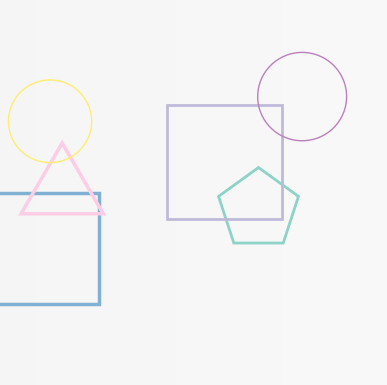[{"shape": "pentagon", "thickness": 2, "radius": 0.54, "center": [0.667, 0.456]}, {"shape": "square", "thickness": 2, "radius": 0.74, "center": [0.579, 0.58]}, {"shape": "square", "thickness": 2.5, "radius": 0.72, "center": [0.11, 0.354]}, {"shape": "triangle", "thickness": 2.5, "radius": 0.61, "center": [0.16, 0.506]}, {"shape": "circle", "thickness": 1, "radius": 0.57, "center": [0.78, 0.749]}, {"shape": "circle", "thickness": 1, "radius": 0.54, "center": [0.129, 0.685]}]